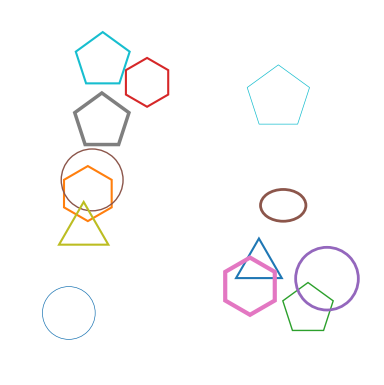[{"shape": "triangle", "thickness": 1.5, "radius": 0.34, "center": [0.673, 0.312]}, {"shape": "circle", "thickness": 0.5, "radius": 0.34, "center": [0.179, 0.187]}, {"shape": "hexagon", "thickness": 1.5, "radius": 0.36, "center": [0.228, 0.497]}, {"shape": "pentagon", "thickness": 1, "radius": 0.34, "center": [0.8, 0.197]}, {"shape": "hexagon", "thickness": 1.5, "radius": 0.32, "center": [0.382, 0.786]}, {"shape": "circle", "thickness": 2, "radius": 0.41, "center": [0.849, 0.276]}, {"shape": "circle", "thickness": 1, "radius": 0.4, "center": [0.239, 0.533]}, {"shape": "oval", "thickness": 2, "radius": 0.29, "center": [0.736, 0.467]}, {"shape": "hexagon", "thickness": 3, "radius": 0.37, "center": [0.649, 0.257]}, {"shape": "pentagon", "thickness": 2.5, "radius": 0.37, "center": [0.265, 0.684]}, {"shape": "triangle", "thickness": 1.5, "radius": 0.37, "center": [0.217, 0.401]}, {"shape": "pentagon", "thickness": 0.5, "radius": 0.43, "center": [0.723, 0.746]}, {"shape": "pentagon", "thickness": 1.5, "radius": 0.37, "center": [0.267, 0.843]}]